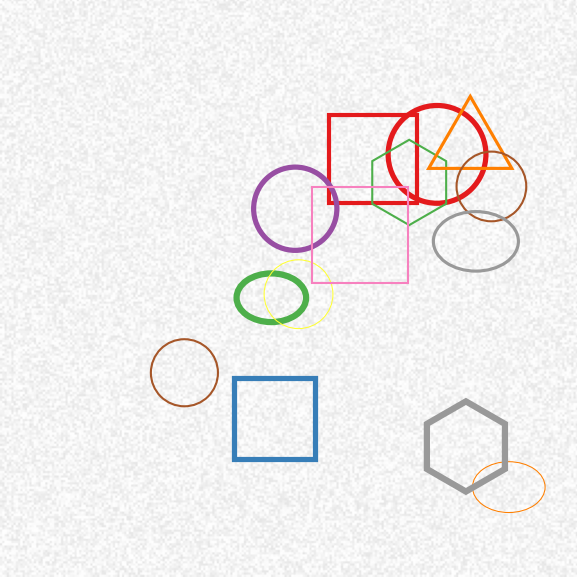[{"shape": "square", "thickness": 2, "radius": 0.38, "center": [0.646, 0.724]}, {"shape": "circle", "thickness": 2.5, "radius": 0.42, "center": [0.757, 0.732]}, {"shape": "square", "thickness": 2.5, "radius": 0.35, "center": [0.475, 0.275]}, {"shape": "oval", "thickness": 3, "radius": 0.3, "center": [0.47, 0.484]}, {"shape": "hexagon", "thickness": 1, "radius": 0.37, "center": [0.709, 0.683]}, {"shape": "circle", "thickness": 2.5, "radius": 0.36, "center": [0.511, 0.638]}, {"shape": "triangle", "thickness": 1.5, "radius": 0.42, "center": [0.814, 0.749]}, {"shape": "oval", "thickness": 0.5, "radius": 0.31, "center": [0.881, 0.156]}, {"shape": "circle", "thickness": 0.5, "radius": 0.3, "center": [0.517, 0.49]}, {"shape": "circle", "thickness": 1, "radius": 0.3, "center": [0.851, 0.676]}, {"shape": "circle", "thickness": 1, "radius": 0.29, "center": [0.319, 0.354]}, {"shape": "square", "thickness": 1, "radius": 0.42, "center": [0.624, 0.592]}, {"shape": "hexagon", "thickness": 3, "radius": 0.39, "center": [0.807, 0.226]}, {"shape": "oval", "thickness": 1.5, "radius": 0.37, "center": [0.824, 0.581]}]